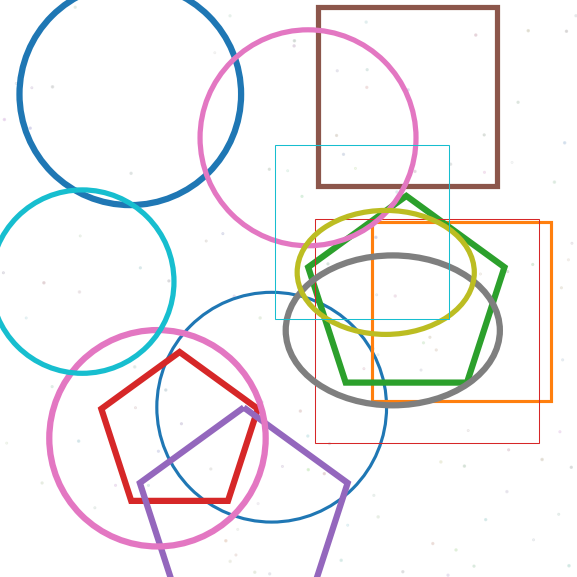[{"shape": "circle", "thickness": 1.5, "radius": 0.99, "center": [0.47, 0.294]}, {"shape": "circle", "thickness": 3, "radius": 0.96, "center": [0.226, 0.836]}, {"shape": "square", "thickness": 1.5, "radius": 0.77, "center": [0.8, 0.46]}, {"shape": "pentagon", "thickness": 3, "radius": 0.89, "center": [0.704, 0.481]}, {"shape": "square", "thickness": 0.5, "radius": 0.97, "center": [0.739, 0.425]}, {"shape": "pentagon", "thickness": 3, "radius": 0.71, "center": [0.311, 0.247]}, {"shape": "pentagon", "thickness": 3, "radius": 0.95, "center": [0.422, 0.104]}, {"shape": "square", "thickness": 2.5, "radius": 0.77, "center": [0.706, 0.832]}, {"shape": "circle", "thickness": 3, "radius": 0.94, "center": [0.273, 0.24]}, {"shape": "circle", "thickness": 2.5, "radius": 0.93, "center": [0.533, 0.761]}, {"shape": "oval", "thickness": 3, "radius": 0.93, "center": [0.68, 0.427]}, {"shape": "oval", "thickness": 2.5, "radius": 0.77, "center": [0.668, 0.527]}, {"shape": "circle", "thickness": 2.5, "radius": 0.79, "center": [0.142, 0.512]}, {"shape": "square", "thickness": 0.5, "radius": 0.75, "center": [0.627, 0.598]}]